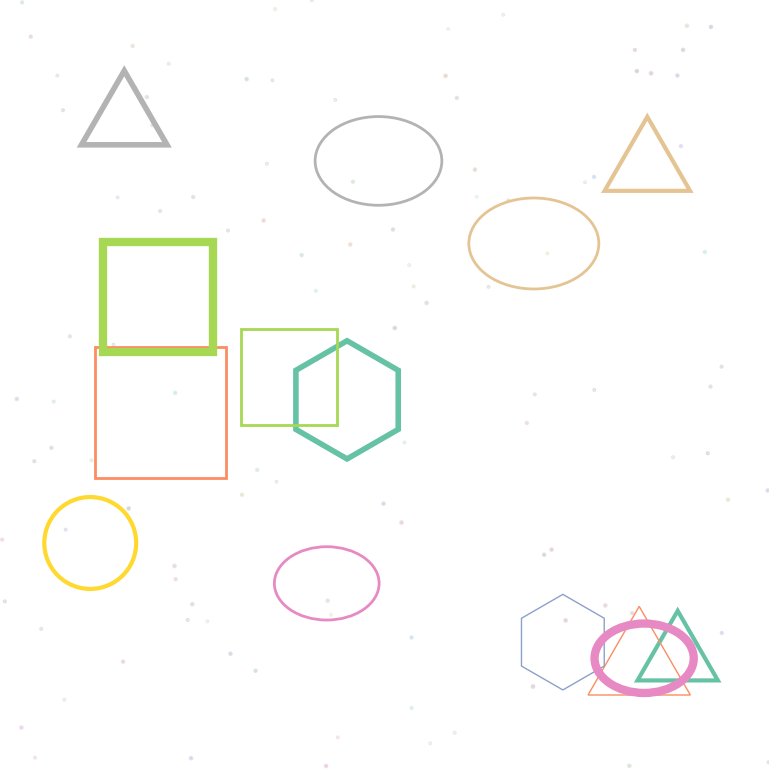[{"shape": "triangle", "thickness": 1.5, "radius": 0.3, "center": [0.88, 0.146]}, {"shape": "hexagon", "thickness": 2, "radius": 0.38, "center": [0.451, 0.481]}, {"shape": "square", "thickness": 1, "radius": 0.43, "center": [0.208, 0.464]}, {"shape": "triangle", "thickness": 0.5, "radius": 0.38, "center": [0.83, 0.136]}, {"shape": "hexagon", "thickness": 0.5, "radius": 0.31, "center": [0.731, 0.166]}, {"shape": "oval", "thickness": 3, "radius": 0.32, "center": [0.837, 0.145]}, {"shape": "oval", "thickness": 1, "radius": 0.34, "center": [0.424, 0.242]}, {"shape": "square", "thickness": 3, "radius": 0.36, "center": [0.205, 0.615]}, {"shape": "square", "thickness": 1, "radius": 0.31, "center": [0.376, 0.511]}, {"shape": "circle", "thickness": 1.5, "radius": 0.3, "center": [0.117, 0.295]}, {"shape": "triangle", "thickness": 1.5, "radius": 0.32, "center": [0.841, 0.784]}, {"shape": "oval", "thickness": 1, "radius": 0.42, "center": [0.693, 0.684]}, {"shape": "triangle", "thickness": 2, "radius": 0.32, "center": [0.161, 0.844]}, {"shape": "oval", "thickness": 1, "radius": 0.41, "center": [0.492, 0.791]}]